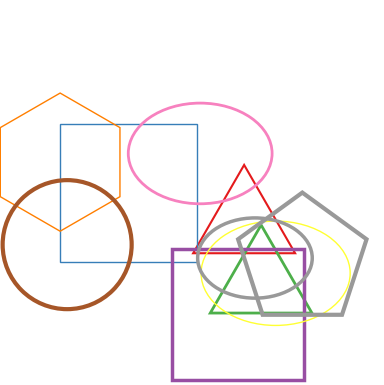[{"shape": "triangle", "thickness": 1.5, "radius": 0.76, "center": [0.634, 0.419]}, {"shape": "square", "thickness": 1, "radius": 0.89, "center": [0.333, 0.499]}, {"shape": "triangle", "thickness": 2, "radius": 0.76, "center": [0.678, 0.263]}, {"shape": "square", "thickness": 2.5, "radius": 0.86, "center": [0.619, 0.183]}, {"shape": "hexagon", "thickness": 1, "radius": 0.9, "center": [0.156, 0.579]}, {"shape": "oval", "thickness": 1, "radius": 0.97, "center": [0.716, 0.29]}, {"shape": "circle", "thickness": 3, "radius": 0.84, "center": [0.174, 0.365]}, {"shape": "oval", "thickness": 2, "radius": 0.93, "center": [0.52, 0.601]}, {"shape": "pentagon", "thickness": 3, "radius": 0.88, "center": [0.785, 0.324]}, {"shape": "oval", "thickness": 2.5, "radius": 0.74, "center": [0.662, 0.33]}]